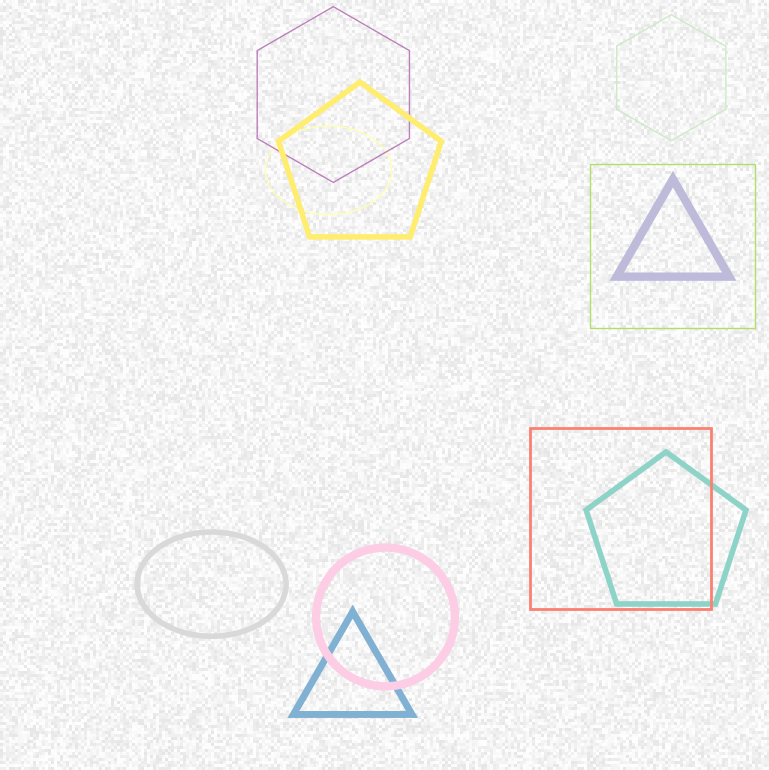[{"shape": "pentagon", "thickness": 2, "radius": 0.55, "center": [0.865, 0.304]}, {"shape": "oval", "thickness": 0.5, "radius": 0.41, "center": [0.427, 0.779]}, {"shape": "triangle", "thickness": 3, "radius": 0.42, "center": [0.874, 0.683]}, {"shape": "square", "thickness": 1, "radius": 0.59, "center": [0.806, 0.326]}, {"shape": "triangle", "thickness": 2.5, "radius": 0.44, "center": [0.458, 0.117]}, {"shape": "square", "thickness": 0.5, "radius": 0.53, "center": [0.873, 0.68]}, {"shape": "circle", "thickness": 3, "radius": 0.45, "center": [0.501, 0.199]}, {"shape": "oval", "thickness": 2, "radius": 0.48, "center": [0.275, 0.241]}, {"shape": "hexagon", "thickness": 0.5, "radius": 0.57, "center": [0.433, 0.877]}, {"shape": "hexagon", "thickness": 0.5, "radius": 0.41, "center": [0.872, 0.899]}, {"shape": "pentagon", "thickness": 2, "radius": 0.56, "center": [0.467, 0.782]}]